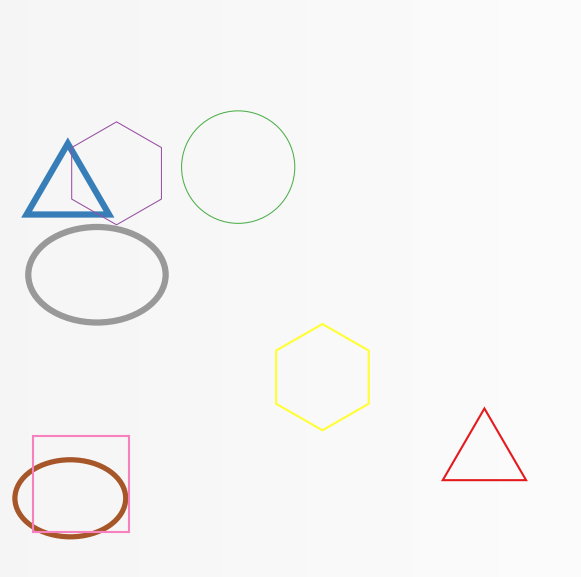[{"shape": "triangle", "thickness": 1, "radius": 0.41, "center": [0.833, 0.209]}, {"shape": "triangle", "thickness": 3, "radius": 0.41, "center": [0.117, 0.669]}, {"shape": "circle", "thickness": 0.5, "radius": 0.49, "center": [0.41, 0.71]}, {"shape": "hexagon", "thickness": 0.5, "radius": 0.45, "center": [0.201, 0.699]}, {"shape": "hexagon", "thickness": 1, "radius": 0.46, "center": [0.555, 0.346]}, {"shape": "oval", "thickness": 2.5, "radius": 0.48, "center": [0.121, 0.136]}, {"shape": "square", "thickness": 1, "radius": 0.42, "center": [0.139, 0.161]}, {"shape": "oval", "thickness": 3, "radius": 0.59, "center": [0.167, 0.523]}]